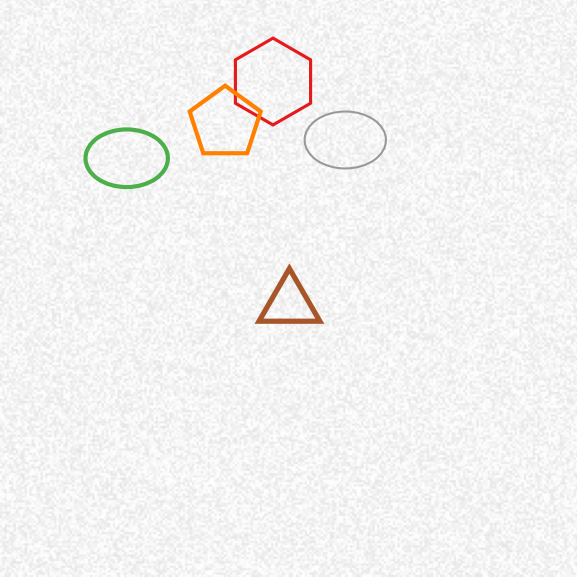[{"shape": "hexagon", "thickness": 1.5, "radius": 0.38, "center": [0.473, 0.858]}, {"shape": "oval", "thickness": 2, "radius": 0.36, "center": [0.219, 0.725]}, {"shape": "pentagon", "thickness": 2, "radius": 0.32, "center": [0.39, 0.786]}, {"shape": "triangle", "thickness": 2.5, "radius": 0.3, "center": [0.501, 0.473]}, {"shape": "oval", "thickness": 1, "radius": 0.35, "center": [0.598, 0.757]}]